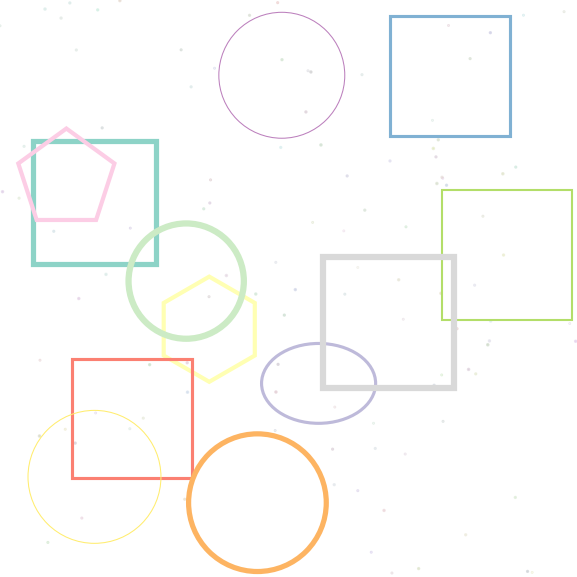[{"shape": "square", "thickness": 2.5, "radius": 0.53, "center": [0.163, 0.649]}, {"shape": "hexagon", "thickness": 2, "radius": 0.46, "center": [0.362, 0.429]}, {"shape": "oval", "thickness": 1.5, "radius": 0.49, "center": [0.552, 0.335]}, {"shape": "square", "thickness": 1.5, "radius": 0.52, "center": [0.229, 0.275]}, {"shape": "square", "thickness": 1.5, "radius": 0.52, "center": [0.779, 0.867]}, {"shape": "circle", "thickness": 2.5, "radius": 0.6, "center": [0.446, 0.129]}, {"shape": "square", "thickness": 1, "radius": 0.56, "center": [0.878, 0.558]}, {"shape": "pentagon", "thickness": 2, "radius": 0.44, "center": [0.115, 0.689]}, {"shape": "square", "thickness": 3, "radius": 0.56, "center": [0.673, 0.441]}, {"shape": "circle", "thickness": 0.5, "radius": 0.55, "center": [0.488, 0.869]}, {"shape": "circle", "thickness": 3, "radius": 0.5, "center": [0.322, 0.512]}, {"shape": "circle", "thickness": 0.5, "radius": 0.58, "center": [0.164, 0.173]}]